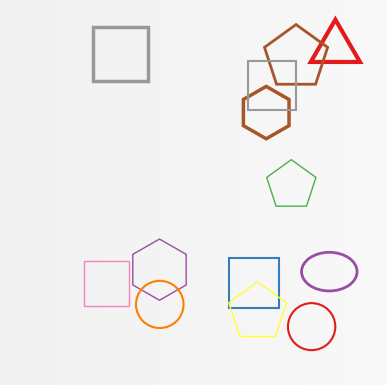[{"shape": "circle", "thickness": 1.5, "radius": 0.31, "center": [0.804, 0.152]}, {"shape": "triangle", "thickness": 3, "radius": 0.37, "center": [0.865, 0.876]}, {"shape": "square", "thickness": 1.5, "radius": 0.32, "center": [0.656, 0.266]}, {"shape": "pentagon", "thickness": 1, "radius": 0.33, "center": [0.752, 0.518]}, {"shape": "oval", "thickness": 2, "radius": 0.36, "center": [0.85, 0.294]}, {"shape": "hexagon", "thickness": 1, "radius": 0.4, "center": [0.412, 0.3]}, {"shape": "circle", "thickness": 1.5, "radius": 0.31, "center": [0.412, 0.209]}, {"shape": "pentagon", "thickness": 1, "radius": 0.39, "center": [0.665, 0.189]}, {"shape": "pentagon", "thickness": 2, "radius": 0.43, "center": [0.764, 0.851]}, {"shape": "hexagon", "thickness": 2.5, "radius": 0.34, "center": [0.687, 0.708]}, {"shape": "square", "thickness": 1, "radius": 0.29, "center": [0.274, 0.263]}, {"shape": "square", "thickness": 2.5, "radius": 0.35, "center": [0.312, 0.86]}, {"shape": "square", "thickness": 1.5, "radius": 0.31, "center": [0.701, 0.778]}]